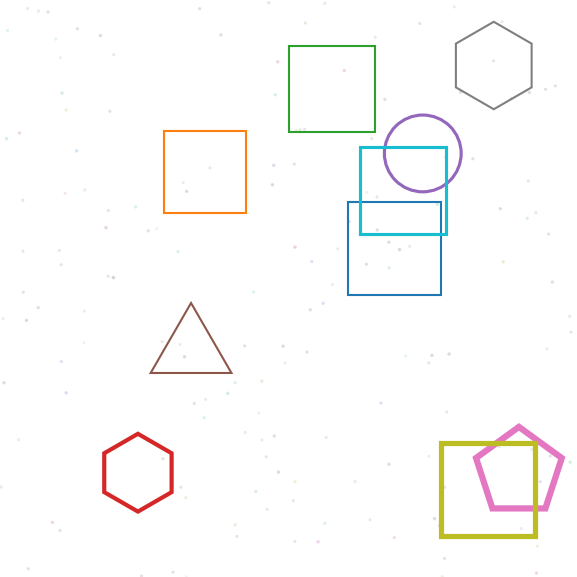[{"shape": "square", "thickness": 1, "radius": 0.4, "center": [0.682, 0.569]}, {"shape": "square", "thickness": 1, "radius": 0.35, "center": [0.355, 0.701]}, {"shape": "square", "thickness": 1, "radius": 0.37, "center": [0.575, 0.845]}, {"shape": "hexagon", "thickness": 2, "radius": 0.34, "center": [0.239, 0.181]}, {"shape": "circle", "thickness": 1.5, "radius": 0.33, "center": [0.732, 0.733]}, {"shape": "triangle", "thickness": 1, "radius": 0.4, "center": [0.331, 0.394]}, {"shape": "pentagon", "thickness": 3, "radius": 0.39, "center": [0.899, 0.182]}, {"shape": "hexagon", "thickness": 1, "radius": 0.38, "center": [0.855, 0.886]}, {"shape": "square", "thickness": 2.5, "radius": 0.4, "center": [0.845, 0.152]}, {"shape": "square", "thickness": 1.5, "radius": 0.37, "center": [0.697, 0.669]}]